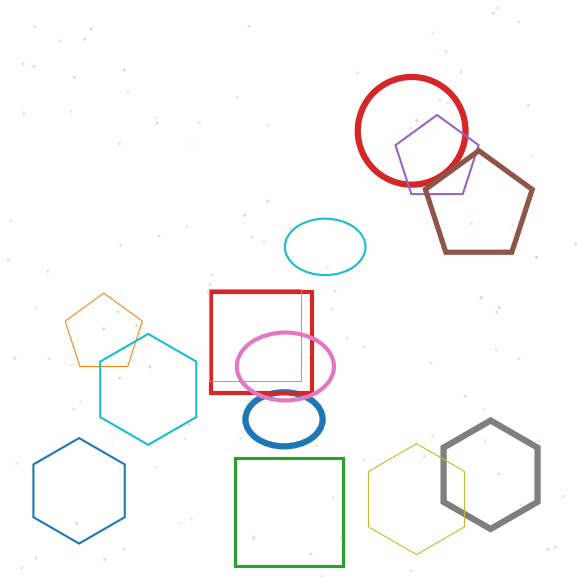[{"shape": "oval", "thickness": 3, "radius": 0.33, "center": [0.492, 0.273]}, {"shape": "hexagon", "thickness": 1, "radius": 0.46, "center": [0.137, 0.149]}, {"shape": "pentagon", "thickness": 0.5, "radius": 0.35, "center": [0.18, 0.421]}, {"shape": "square", "thickness": 1.5, "radius": 0.47, "center": [0.5, 0.112]}, {"shape": "circle", "thickness": 3, "radius": 0.47, "center": [0.713, 0.773]}, {"shape": "square", "thickness": 2, "radius": 0.44, "center": [0.453, 0.406]}, {"shape": "pentagon", "thickness": 1, "radius": 0.38, "center": [0.757, 0.724]}, {"shape": "pentagon", "thickness": 2.5, "radius": 0.49, "center": [0.829, 0.641]}, {"shape": "square", "thickness": 0.5, "radius": 0.4, "center": [0.441, 0.419]}, {"shape": "oval", "thickness": 2, "radius": 0.42, "center": [0.494, 0.365]}, {"shape": "hexagon", "thickness": 3, "radius": 0.47, "center": [0.849, 0.177]}, {"shape": "hexagon", "thickness": 0.5, "radius": 0.48, "center": [0.721, 0.135]}, {"shape": "oval", "thickness": 1, "radius": 0.35, "center": [0.563, 0.572]}, {"shape": "hexagon", "thickness": 1, "radius": 0.48, "center": [0.257, 0.325]}]